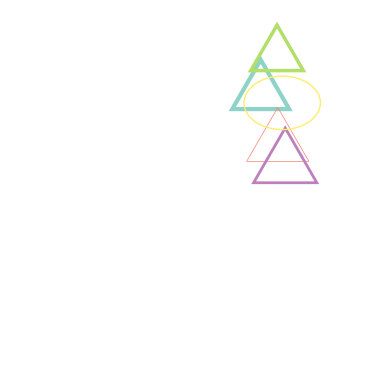[{"shape": "triangle", "thickness": 3, "radius": 0.43, "center": [0.677, 0.759]}, {"shape": "triangle", "thickness": 0.5, "radius": 0.47, "center": [0.721, 0.628]}, {"shape": "triangle", "thickness": 2.5, "radius": 0.39, "center": [0.72, 0.856]}, {"shape": "triangle", "thickness": 2, "radius": 0.47, "center": [0.741, 0.573]}, {"shape": "oval", "thickness": 1, "radius": 0.5, "center": [0.733, 0.733]}]